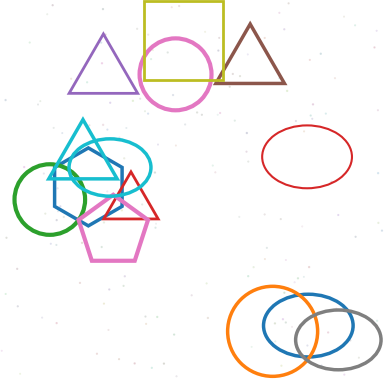[{"shape": "oval", "thickness": 2.5, "radius": 0.58, "center": [0.801, 0.154]}, {"shape": "hexagon", "thickness": 2.5, "radius": 0.51, "center": [0.229, 0.515]}, {"shape": "circle", "thickness": 2.5, "radius": 0.58, "center": [0.708, 0.139]}, {"shape": "circle", "thickness": 3, "radius": 0.46, "center": [0.129, 0.482]}, {"shape": "triangle", "thickness": 2, "radius": 0.41, "center": [0.34, 0.472]}, {"shape": "oval", "thickness": 1.5, "radius": 0.58, "center": [0.798, 0.593]}, {"shape": "triangle", "thickness": 2, "radius": 0.51, "center": [0.269, 0.809]}, {"shape": "triangle", "thickness": 2.5, "radius": 0.51, "center": [0.65, 0.835]}, {"shape": "circle", "thickness": 3, "radius": 0.47, "center": [0.456, 0.807]}, {"shape": "pentagon", "thickness": 3, "radius": 0.47, "center": [0.294, 0.399]}, {"shape": "oval", "thickness": 2.5, "radius": 0.55, "center": [0.879, 0.117]}, {"shape": "square", "thickness": 2, "radius": 0.51, "center": [0.476, 0.894]}, {"shape": "triangle", "thickness": 2.5, "radius": 0.51, "center": [0.215, 0.587]}, {"shape": "oval", "thickness": 2.5, "radius": 0.53, "center": [0.286, 0.565]}]